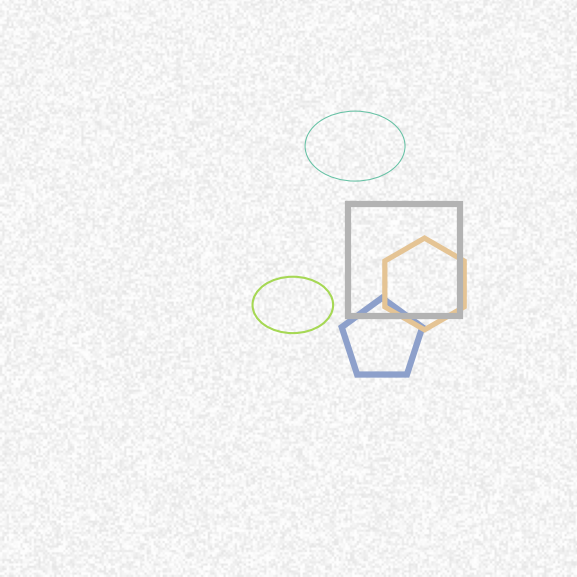[{"shape": "oval", "thickness": 0.5, "radius": 0.43, "center": [0.615, 0.746]}, {"shape": "pentagon", "thickness": 3, "radius": 0.37, "center": [0.662, 0.41]}, {"shape": "oval", "thickness": 1, "radius": 0.35, "center": [0.507, 0.471]}, {"shape": "hexagon", "thickness": 2.5, "radius": 0.4, "center": [0.735, 0.507]}, {"shape": "square", "thickness": 3, "radius": 0.48, "center": [0.699, 0.549]}]